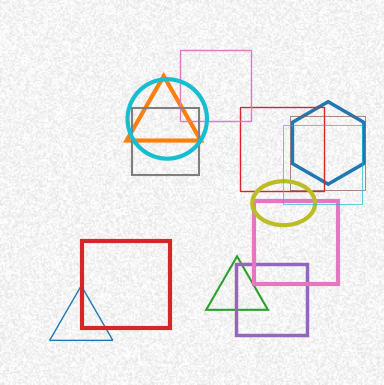[{"shape": "hexagon", "thickness": 2.5, "radius": 0.54, "center": [0.852, 0.629]}, {"shape": "triangle", "thickness": 1, "radius": 0.47, "center": [0.211, 0.163]}, {"shape": "triangle", "thickness": 3, "radius": 0.56, "center": [0.425, 0.691]}, {"shape": "triangle", "thickness": 1.5, "radius": 0.46, "center": [0.616, 0.242]}, {"shape": "square", "thickness": 1, "radius": 0.55, "center": [0.732, 0.613]}, {"shape": "square", "thickness": 3, "radius": 0.57, "center": [0.328, 0.261]}, {"shape": "square", "thickness": 2.5, "radius": 0.46, "center": [0.706, 0.222]}, {"shape": "square", "thickness": 0.5, "radius": 0.48, "center": [0.85, 0.602]}, {"shape": "square", "thickness": 3, "radius": 0.54, "center": [0.769, 0.37]}, {"shape": "square", "thickness": 1, "radius": 0.46, "center": [0.56, 0.778]}, {"shape": "square", "thickness": 1.5, "radius": 0.44, "center": [0.429, 0.632]}, {"shape": "oval", "thickness": 3, "radius": 0.41, "center": [0.737, 0.472]}, {"shape": "circle", "thickness": 3, "radius": 0.52, "center": [0.434, 0.691]}, {"shape": "square", "thickness": 0.5, "radius": 0.52, "center": [0.837, 0.573]}]